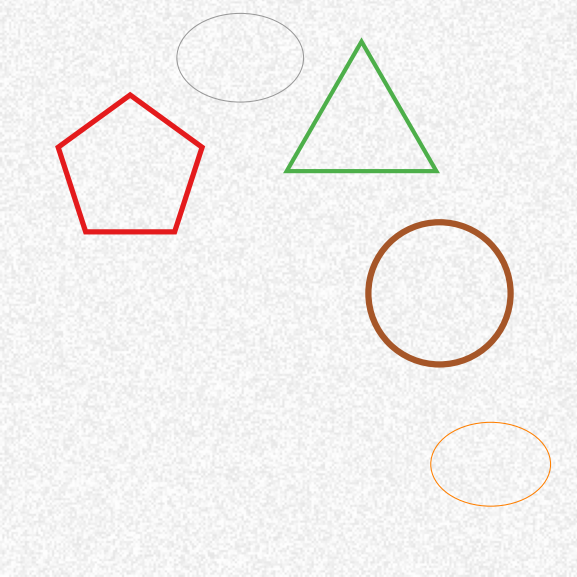[{"shape": "pentagon", "thickness": 2.5, "radius": 0.66, "center": [0.225, 0.704]}, {"shape": "triangle", "thickness": 2, "radius": 0.75, "center": [0.626, 0.778]}, {"shape": "oval", "thickness": 0.5, "radius": 0.52, "center": [0.85, 0.195]}, {"shape": "circle", "thickness": 3, "radius": 0.62, "center": [0.761, 0.491]}, {"shape": "oval", "thickness": 0.5, "radius": 0.55, "center": [0.416, 0.899]}]